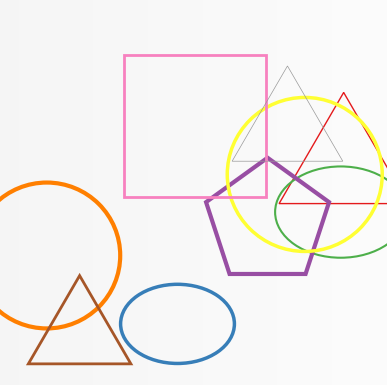[{"shape": "triangle", "thickness": 1, "radius": 0.96, "center": [0.887, 0.567]}, {"shape": "oval", "thickness": 2.5, "radius": 0.73, "center": [0.458, 0.159]}, {"shape": "oval", "thickness": 1.5, "radius": 0.85, "center": [0.879, 0.449]}, {"shape": "pentagon", "thickness": 3, "radius": 0.83, "center": [0.69, 0.423]}, {"shape": "circle", "thickness": 3, "radius": 0.95, "center": [0.121, 0.336]}, {"shape": "circle", "thickness": 2.5, "radius": 1.0, "center": [0.786, 0.547]}, {"shape": "triangle", "thickness": 2, "radius": 0.76, "center": [0.205, 0.131]}, {"shape": "square", "thickness": 2, "radius": 0.92, "center": [0.503, 0.673]}, {"shape": "triangle", "thickness": 0.5, "radius": 0.82, "center": [0.742, 0.664]}]